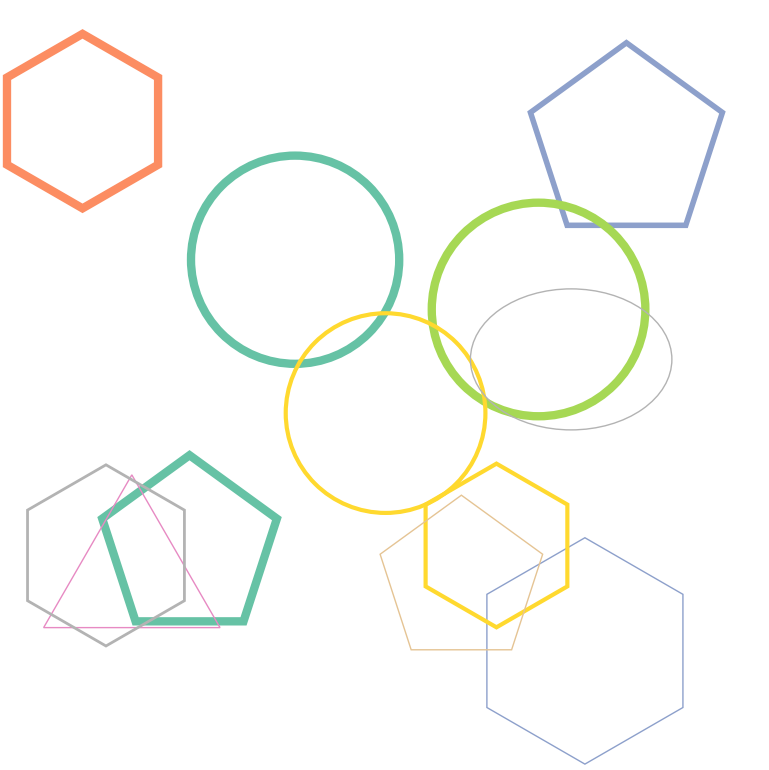[{"shape": "circle", "thickness": 3, "radius": 0.68, "center": [0.383, 0.663]}, {"shape": "pentagon", "thickness": 3, "radius": 0.6, "center": [0.246, 0.29]}, {"shape": "hexagon", "thickness": 3, "radius": 0.57, "center": [0.107, 0.843]}, {"shape": "hexagon", "thickness": 0.5, "radius": 0.73, "center": [0.76, 0.155]}, {"shape": "pentagon", "thickness": 2, "radius": 0.66, "center": [0.814, 0.813]}, {"shape": "triangle", "thickness": 0.5, "radius": 0.66, "center": [0.171, 0.251]}, {"shape": "circle", "thickness": 3, "radius": 0.69, "center": [0.699, 0.598]}, {"shape": "hexagon", "thickness": 1.5, "radius": 0.53, "center": [0.645, 0.292]}, {"shape": "circle", "thickness": 1.5, "radius": 0.65, "center": [0.501, 0.464]}, {"shape": "pentagon", "thickness": 0.5, "radius": 0.55, "center": [0.599, 0.246]}, {"shape": "hexagon", "thickness": 1, "radius": 0.59, "center": [0.138, 0.279]}, {"shape": "oval", "thickness": 0.5, "radius": 0.65, "center": [0.742, 0.533]}]